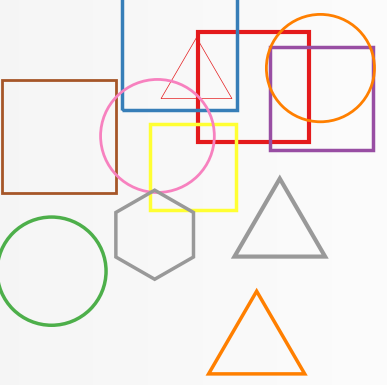[{"shape": "square", "thickness": 3, "radius": 0.72, "center": [0.655, 0.773]}, {"shape": "triangle", "thickness": 0.5, "radius": 0.53, "center": [0.507, 0.797]}, {"shape": "square", "thickness": 2.5, "radius": 0.75, "center": [0.463, 0.863]}, {"shape": "circle", "thickness": 2.5, "radius": 0.7, "center": [0.133, 0.296]}, {"shape": "square", "thickness": 2.5, "radius": 0.67, "center": [0.829, 0.744]}, {"shape": "triangle", "thickness": 2.5, "radius": 0.72, "center": [0.662, 0.1]}, {"shape": "circle", "thickness": 2, "radius": 0.7, "center": [0.827, 0.823]}, {"shape": "square", "thickness": 2.5, "radius": 0.56, "center": [0.498, 0.567]}, {"shape": "square", "thickness": 2, "radius": 0.74, "center": [0.152, 0.645]}, {"shape": "circle", "thickness": 2, "radius": 0.73, "center": [0.406, 0.647]}, {"shape": "triangle", "thickness": 3, "radius": 0.68, "center": [0.722, 0.401]}, {"shape": "hexagon", "thickness": 2.5, "radius": 0.58, "center": [0.399, 0.39]}]